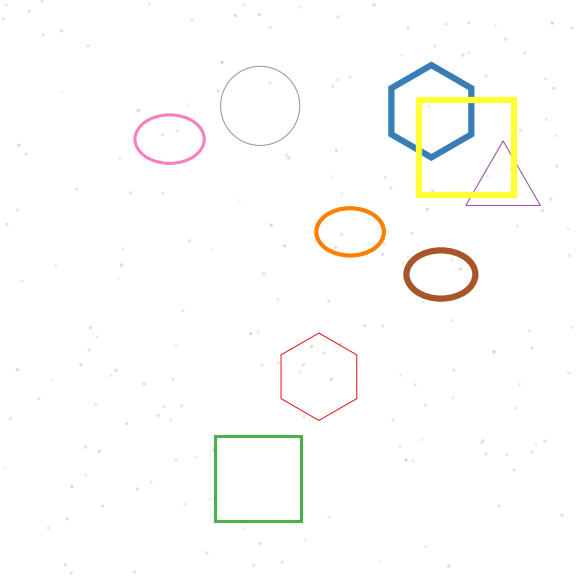[{"shape": "hexagon", "thickness": 0.5, "radius": 0.38, "center": [0.552, 0.347]}, {"shape": "hexagon", "thickness": 3, "radius": 0.4, "center": [0.747, 0.806]}, {"shape": "square", "thickness": 1.5, "radius": 0.37, "center": [0.447, 0.171]}, {"shape": "triangle", "thickness": 0.5, "radius": 0.37, "center": [0.871, 0.681]}, {"shape": "oval", "thickness": 2, "radius": 0.29, "center": [0.606, 0.598]}, {"shape": "square", "thickness": 3, "radius": 0.41, "center": [0.808, 0.743]}, {"shape": "oval", "thickness": 3, "radius": 0.3, "center": [0.763, 0.524]}, {"shape": "oval", "thickness": 1.5, "radius": 0.3, "center": [0.294, 0.758]}, {"shape": "circle", "thickness": 0.5, "radius": 0.34, "center": [0.451, 0.816]}]